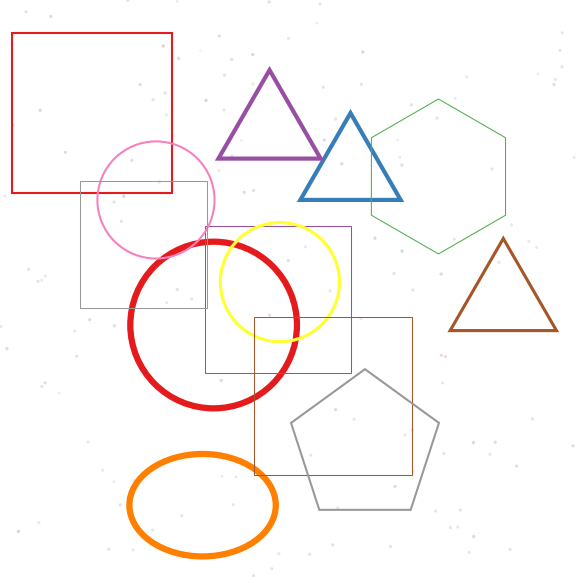[{"shape": "circle", "thickness": 3, "radius": 0.72, "center": [0.37, 0.436]}, {"shape": "square", "thickness": 1, "radius": 0.69, "center": [0.159, 0.804]}, {"shape": "triangle", "thickness": 2, "radius": 0.5, "center": [0.607, 0.703]}, {"shape": "hexagon", "thickness": 0.5, "radius": 0.67, "center": [0.759, 0.694]}, {"shape": "square", "thickness": 0.5, "radius": 0.63, "center": [0.481, 0.48]}, {"shape": "triangle", "thickness": 2, "radius": 0.51, "center": [0.467, 0.776]}, {"shape": "oval", "thickness": 3, "radius": 0.63, "center": [0.351, 0.124]}, {"shape": "circle", "thickness": 1.5, "radius": 0.52, "center": [0.485, 0.511]}, {"shape": "triangle", "thickness": 1.5, "radius": 0.53, "center": [0.872, 0.48]}, {"shape": "square", "thickness": 0.5, "radius": 0.68, "center": [0.576, 0.314]}, {"shape": "circle", "thickness": 1, "radius": 0.51, "center": [0.27, 0.653]}, {"shape": "pentagon", "thickness": 1, "radius": 0.67, "center": [0.632, 0.225]}, {"shape": "square", "thickness": 0.5, "radius": 0.55, "center": [0.249, 0.576]}]